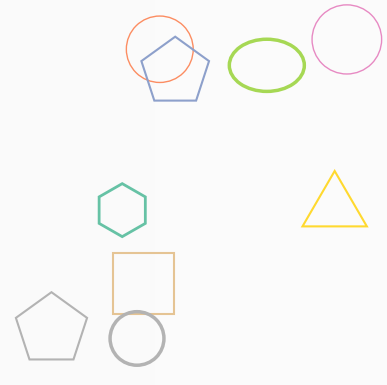[{"shape": "hexagon", "thickness": 2, "radius": 0.34, "center": [0.315, 0.454]}, {"shape": "circle", "thickness": 1, "radius": 0.43, "center": [0.412, 0.872]}, {"shape": "pentagon", "thickness": 1.5, "radius": 0.46, "center": [0.452, 0.813]}, {"shape": "circle", "thickness": 1, "radius": 0.45, "center": [0.895, 0.898]}, {"shape": "oval", "thickness": 2.5, "radius": 0.48, "center": [0.689, 0.83]}, {"shape": "triangle", "thickness": 1.5, "radius": 0.48, "center": [0.864, 0.46]}, {"shape": "square", "thickness": 1.5, "radius": 0.39, "center": [0.371, 0.263]}, {"shape": "circle", "thickness": 2.5, "radius": 0.35, "center": [0.354, 0.121]}, {"shape": "pentagon", "thickness": 1.5, "radius": 0.48, "center": [0.133, 0.144]}]